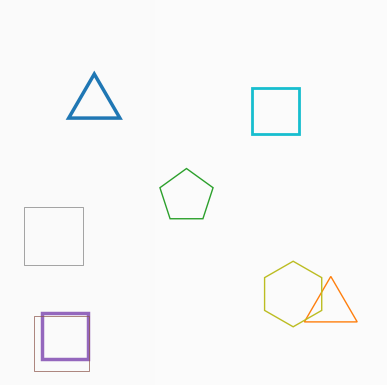[{"shape": "triangle", "thickness": 2.5, "radius": 0.38, "center": [0.243, 0.731]}, {"shape": "triangle", "thickness": 1, "radius": 0.39, "center": [0.854, 0.203]}, {"shape": "pentagon", "thickness": 1, "radius": 0.36, "center": [0.481, 0.49]}, {"shape": "square", "thickness": 2.5, "radius": 0.3, "center": [0.167, 0.127]}, {"shape": "square", "thickness": 0.5, "radius": 0.36, "center": [0.159, 0.109]}, {"shape": "square", "thickness": 0.5, "radius": 0.38, "center": [0.137, 0.387]}, {"shape": "hexagon", "thickness": 1, "radius": 0.43, "center": [0.757, 0.236]}, {"shape": "square", "thickness": 2, "radius": 0.3, "center": [0.711, 0.712]}]